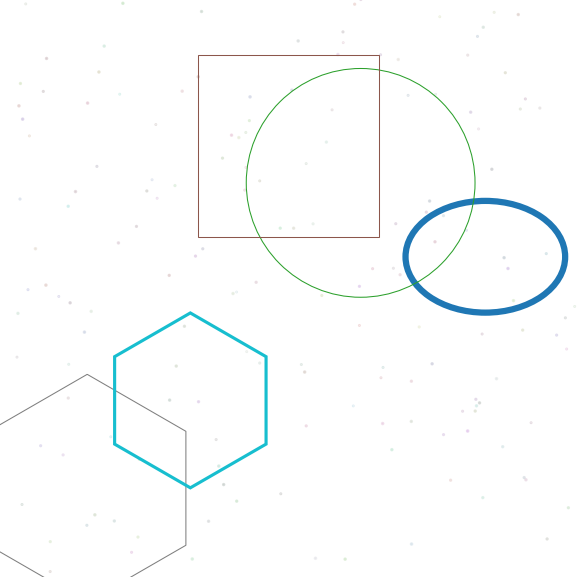[{"shape": "oval", "thickness": 3, "radius": 0.69, "center": [0.84, 0.555]}, {"shape": "circle", "thickness": 0.5, "radius": 0.99, "center": [0.624, 0.682]}, {"shape": "square", "thickness": 0.5, "radius": 0.79, "center": [0.5, 0.746]}, {"shape": "hexagon", "thickness": 0.5, "radius": 0.99, "center": [0.151, 0.154]}, {"shape": "hexagon", "thickness": 1.5, "radius": 0.76, "center": [0.33, 0.306]}]